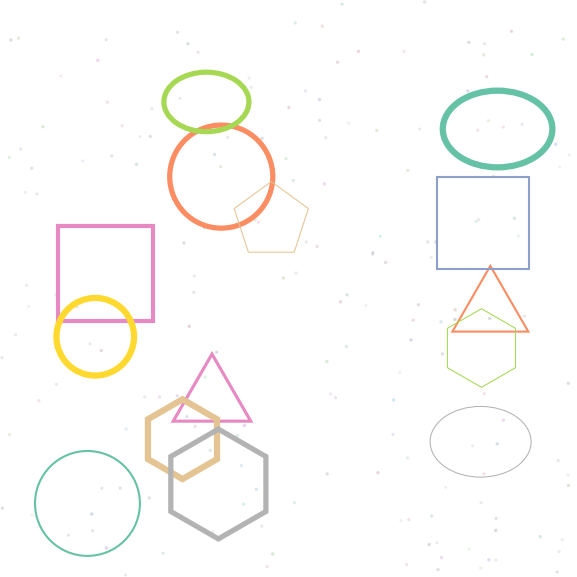[{"shape": "circle", "thickness": 1, "radius": 0.45, "center": [0.151, 0.127]}, {"shape": "oval", "thickness": 3, "radius": 0.47, "center": [0.862, 0.776]}, {"shape": "triangle", "thickness": 1, "radius": 0.38, "center": [0.849, 0.463]}, {"shape": "circle", "thickness": 2.5, "radius": 0.45, "center": [0.383, 0.693]}, {"shape": "square", "thickness": 1, "radius": 0.4, "center": [0.837, 0.613]}, {"shape": "square", "thickness": 2, "radius": 0.41, "center": [0.183, 0.526]}, {"shape": "triangle", "thickness": 1.5, "radius": 0.39, "center": [0.367, 0.309]}, {"shape": "hexagon", "thickness": 0.5, "radius": 0.34, "center": [0.834, 0.397]}, {"shape": "oval", "thickness": 2.5, "radius": 0.37, "center": [0.357, 0.823]}, {"shape": "circle", "thickness": 3, "radius": 0.34, "center": [0.165, 0.416]}, {"shape": "hexagon", "thickness": 3, "radius": 0.35, "center": [0.316, 0.239]}, {"shape": "pentagon", "thickness": 0.5, "radius": 0.34, "center": [0.47, 0.617]}, {"shape": "hexagon", "thickness": 2.5, "radius": 0.48, "center": [0.378, 0.161]}, {"shape": "oval", "thickness": 0.5, "radius": 0.44, "center": [0.832, 0.234]}]